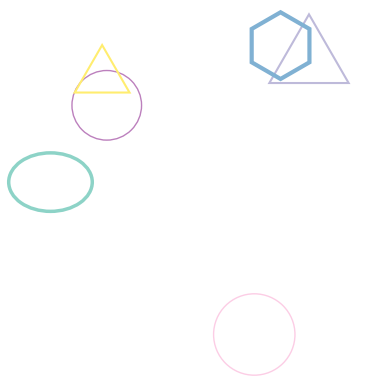[{"shape": "oval", "thickness": 2.5, "radius": 0.54, "center": [0.131, 0.527]}, {"shape": "triangle", "thickness": 1.5, "radius": 0.59, "center": [0.803, 0.844]}, {"shape": "hexagon", "thickness": 3, "radius": 0.43, "center": [0.729, 0.881]}, {"shape": "circle", "thickness": 1, "radius": 0.53, "center": [0.66, 0.131]}, {"shape": "circle", "thickness": 1, "radius": 0.45, "center": [0.277, 0.726]}, {"shape": "triangle", "thickness": 1.5, "radius": 0.41, "center": [0.265, 0.801]}]